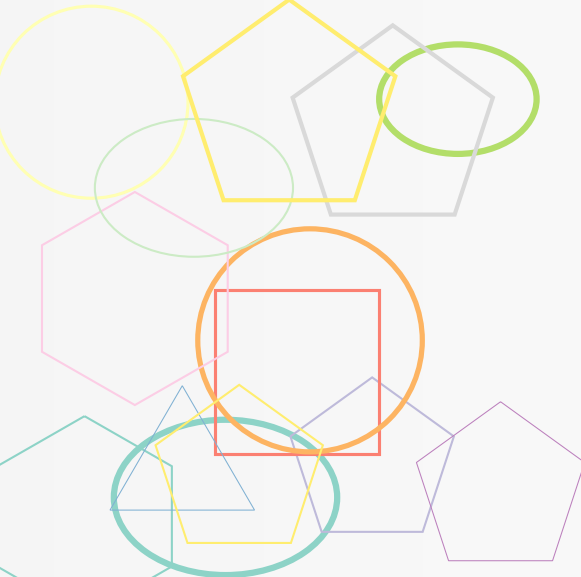[{"shape": "hexagon", "thickness": 1, "radius": 0.87, "center": [0.145, 0.105]}, {"shape": "oval", "thickness": 3, "radius": 0.96, "center": [0.388, 0.138]}, {"shape": "circle", "thickness": 1.5, "radius": 0.83, "center": [0.157, 0.822]}, {"shape": "pentagon", "thickness": 1, "radius": 0.74, "center": [0.64, 0.198]}, {"shape": "square", "thickness": 1.5, "radius": 0.71, "center": [0.511, 0.356]}, {"shape": "triangle", "thickness": 0.5, "radius": 0.72, "center": [0.314, 0.188]}, {"shape": "circle", "thickness": 2.5, "radius": 0.97, "center": [0.533, 0.41]}, {"shape": "oval", "thickness": 3, "radius": 0.68, "center": [0.788, 0.827]}, {"shape": "hexagon", "thickness": 1, "radius": 0.92, "center": [0.232, 0.482]}, {"shape": "pentagon", "thickness": 2, "radius": 0.91, "center": [0.676, 0.774]}, {"shape": "pentagon", "thickness": 0.5, "radius": 0.76, "center": [0.861, 0.151]}, {"shape": "oval", "thickness": 1, "radius": 0.85, "center": [0.334, 0.674]}, {"shape": "pentagon", "thickness": 2, "radius": 0.96, "center": [0.498, 0.808]}, {"shape": "pentagon", "thickness": 1, "radius": 0.76, "center": [0.412, 0.181]}]